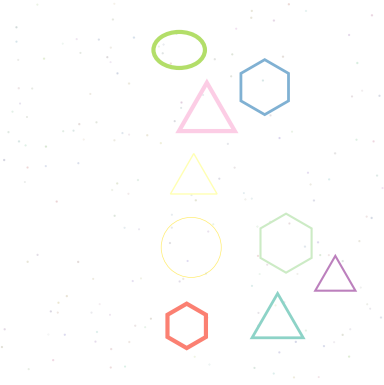[{"shape": "triangle", "thickness": 2, "radius": 0.38, "center": [0.721, 0.161]}, {"shape": "triangle", "thickness": 1, "radius": 0.35, "center": [0.503, 0.531]}, {"shape": "hexagon", "thickness": 3, "radius": 0.29, "center": [0.485, 0.154]}, {"shape": "hexagon", "thickness": 2, "radius": 0.36, "center": [0.688, 0.774]}, {"shape": "oval", "thickness": 3, "radius": 0.33, "center": [0.465, 0.87]}, {"shape": "triangle", "thickness": 3, "radius": 0.42, "center": [0.537, 0.701]}, {"shape": "triangle", "thickness": 1.5, "radius": 0.3, "center": [0.871, 0.275]}, {"shape": "hexagon", "thickness": 1.5, "radius": 0.38, "center": [0.743, 0.368]}, {"shape": "circle", "thickness": 0.5, "radius": 0.39, "center": [0.497, 0.357]}]